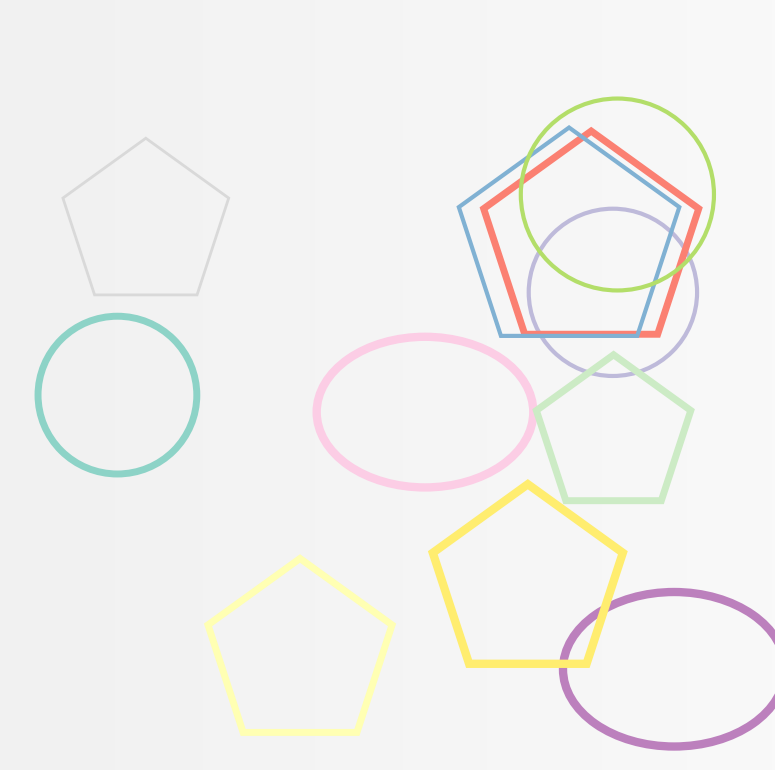[{"shape": "circle", "thickness": 2.5, "radius": 0.51, "center": [0.152, 0.487]}, {"shape": "pentagon", "thickness": 2.5, "radius": 0.62, "center": [0.387, 0.15]}, {"shape": "circle", "thickness": 1.5, "radius": 0.54, "center": [0.791, 0.62]}, {"shape": "pentagon", "thickness": 2.5, "radius": 0.73, "center": [0.763, 0.684]}, {"shape": "pentagon", "thickness": 1.5, "radius": 0.75, "center": [0.734, 0.685]}, {"shape": "circle", "thickness": 1.5, "radius": 0.62, "center": [0.797, 0.747]}, {"shape": "oval", "thickness": 3, "radius": 0.7, "center": [0.548, 0.465]}, {"shape": "pentagon", "thickness": 1, "radius": 0.56, "center": [0.188, 0.708]}, {"shape": "oval", "thickness": 3, "radius": 0.72, "center": [0.87, 0.131]}, {"shape": "pentagon", "thickness": 2.5, "radius": 0.52, "center": [0.792, 0.435]}, {"shape": "pentagon", "thickness": 3, "radius": 0.64, "center": [0.681, 0.242]}]